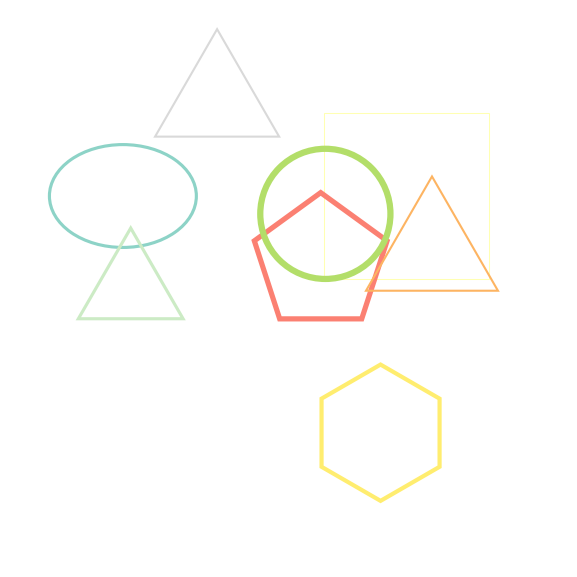[{"shape": "oval", "thickness": 1.5, "radius": 0.64, "center": [0.213, 0.66]}, {"shape": "square", "thickness": 0.5, "radius": 0.72, "center": [0.703, 0.66]}, {"shape": "pentagon", "thickness": 2.5, "radius": 0.6, "center": [0.555, 0.545]}, {"shape": "triangle", "thickness": 1, "radius": 0.66, "center": [0.748, 0.562]}, {"shape": "circle", "thickness": 3, "radius": 0.56, "center": [0.563, 0.629]}, {"shape": "triangle", "thickness": 1, "radius": 0.62, "center": [0.376, 0.825]}, {"shape": "triangle", "thickness": 1.5, "radius": 0.52, "center": [0.226, 0.5]}, {"shape": "hexagon", "thickness": 2, "radius": 0.59, "center": [0.659, 0.25]}]